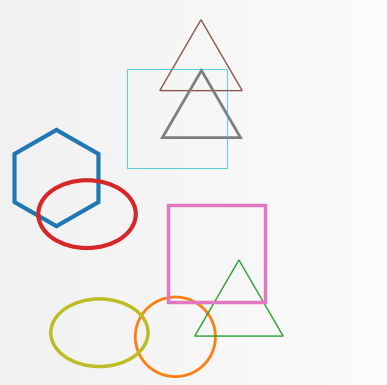[{"shape": "hexagon", "thickness": 3, "radius": 0.63, "center": [0.146, 0.538]}, {"shape": "circle", "thickness": 2, "radius": 0.52, "center": [0.452, 0.125]}, {"shape": "triangle", "thickness": 1, "radius": 0.66, "center": [0.617, 0.193]}, {"shape": "oval", "thickness": 3, "radius": 0.63, "center": [0.225, 0.444]}, {"shape": "triangle", "thickness": 1, "radius": 0.61, "center": [0.519, 0.826]}, {"shape": "square", "thickness": 2.5, "radius": 0.63, "center": [0.559, 0.342]}, {"shape": "triangle", "thickness": 2, "radius": 0.58, "center": [0.52, 0.701]}, {"shape": "oval", "thickness": 2.5, "radius": 0.63, "center": [0.257, 0.136]}, {"shape": "square", "thickness": 0.5, "radius": 0.64, "center": [0.457, 0.691]}]